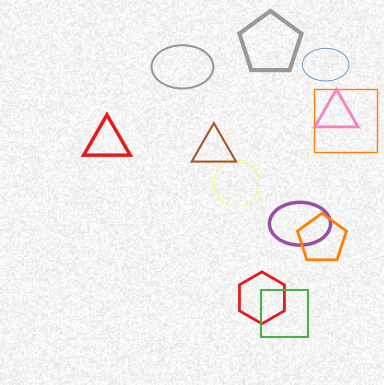[{"shape": "triangle", "thickness": 2.5, "radius": 0.35, "center": [0.278, 0.632]}, {"shape": "hexagon", "thickness": 2, "radius": 0.34, "center": [0.68, 0.226]}, {"shape": "oval", "thickness": 0.5, "radius": 0.3, "center": [0.846, 0.832]}, {"shape": "square", "thickness": 1.5, "radius": 0.31, "center": [0.738, 0.186]}, {"shape": "oval", "thickness": 2.5, "radius": 0.4, "center": [0.779, 0.419]}, {"shape": "square", "thickness": 1, "radius": 0.41, "center": [0.898, 0.687]}, {"shape": "pentagon", "thickness": 2, "radius": 0.33, "center": [0.836, 0.379]}, {"shape": "circle", "thickness": 0.5, "radius": 0.3, "center": [0.615, 0.525]}, {"shape": "triangle", "thickness": 1.5, "radius": 0.33, "center": [0.555, 0.614]}, {"shape": "triangle", "thickness": 2, "radius": 0.32, "center": [0.874, 0.703]}, {"shape": "oval", "thickness": 1.5, "radius": 0.4, "center": [0.474, 0.826]}, {"shape": "pentagon", "thickness": 3, "radius": 0.42, "center": [0.702, 0.887]}]